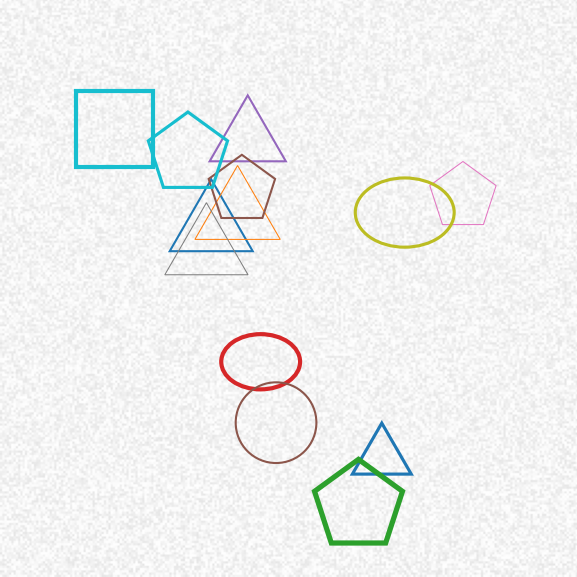[{"shape": "triangle", "thickness": 1.5, "radius": 0.29, "center": [0.661, 0.208]}, {"shape": "triangle", "thickness": 1, "radius": 0.41, "center": [0.366, 0.606]}, {"shape": "triangle", "thickness": 0.5, "radius": 0.43, "center": [0.411, 0.627]}, {"shape": "pentagon", "thickness": 2.5, "radius": 0.4, "center": [0.621, 0.124]}, {"shape": "oval", "thickness": 2, "radius": 0.34, "center": [0.451, 0.373]}, {"shape": "triangle", "thickness": 1, "radius": 0.38, "center": [0.429, 0.758]}, {"shape": "circle", "thickness": 1, "radius": 0.35, "center": [0.478, 0.267]}, {"shape": "pentagon", "thickness": 1, "radius": 0.3, "center": [0.419, 0.671]}, {"shape": "pentagon", "thickness": 0.5, "radius": 0.3, "center": [0.802, 0.659]}, {"shape": "triangle", "thickness": 0.5, "radius": 0.42, "center": [0.357, 0.565]}, {"shape": "oval", "thickness": 1.5, "radius": 0.43, "center": [0.701, 0.631]}, {"shape": "pentagon", "thickness": 1.5, "radius": 0.36, "center": [0.325, 0.733]}, {"shape": "square", "thickness": 2, "radius": 0.33, "center": [0.198, 0.776]}]